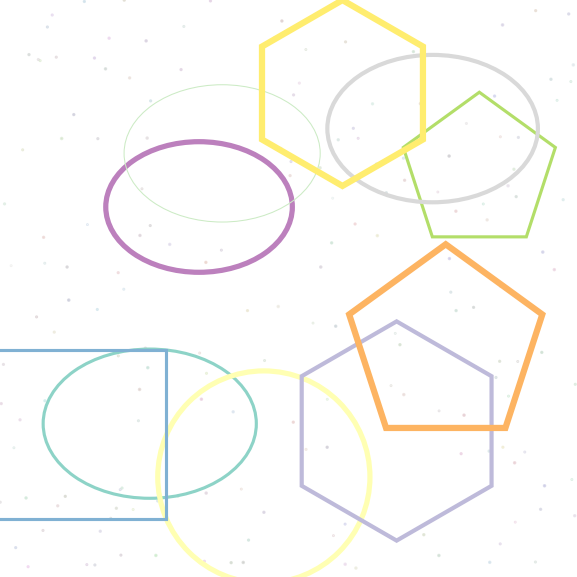[{"shape": "oval", "thickness": 1.5, "radius": 0.92, "center": [0.259, 0.265]}, {"shape": "circle", "thickness": 2.5, "radius": 0.92, "center": [0.457, 0.173]}, {"shape": "hexagon", "thickness": 2, "radius": 0.95, "center": [0.687, 0.253]}, {"shape": "square", "thickness": 1.5, "radius": 0.73, "center": [0.142, 0.246]}, {"shape": "pentagon", "thickness": 3, "radius": 0.88, "center": [0.772, 0.4]}, {"shape": "pentagon", "thickness": 1.5, "radius": 0.69, "center": [0.83, 0.701]}, {"shape": "oval", "thickness": 2, "radius": 0.91, "center": [0.749, 0.776]}, {"shape": "oval", "thickness": 2.5, "radius": 0.81, "center": [0.345, 0.641]}, {"shape": "oval", "thickness": 0.5, "radius": 0.85, "center": [0.385, 0.734]}, {"shape": "hexagon", "thickness": 3, "radius": 0.8, "center": [0.593, 0.838]}]